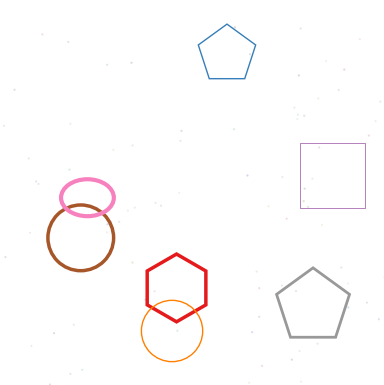[{"shape": "hexagon", "thickness": 2.5, "radius": 0.44, "center": [0.459, 0.252]}, {"shape": "pentagon", "thickness": 1, "radius": 0.39, "center": [0.59, 0.859]}, {"shape": "square", "thickness": 0.5, "radius": 0.42, "center": [0.864, 0.543]}, {"shape": "circle", "thickness": 1, "radius": 0.4, "center": [0.447, 0.14]}, {"shape": "circle", "thickness": 2.5, "radius": 0.43, "center": [0.21, 0.382]}, {"shape": "oval", "thickness": 3, "radius": 0.34, "center": [0.227, 0.486]}, {"shape": "pentagon", "thickness": 2, "radius": 0.5, "center": [0.813, 0.205]}]